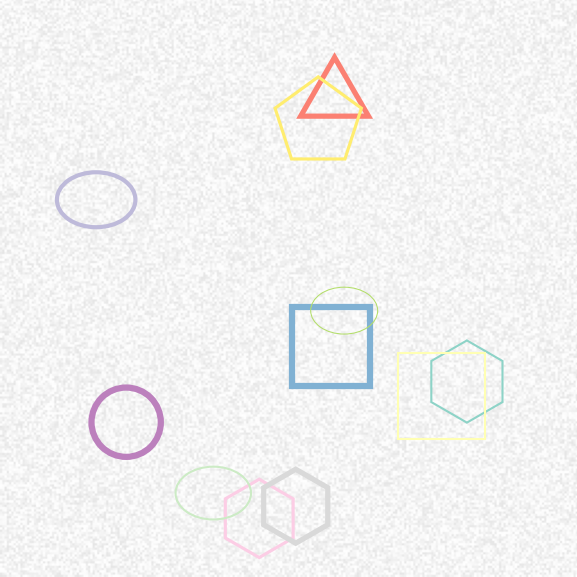[{"shape": "hexagon", "thickness": 1, "radius": 0.36, "center": [0.808, 0.338]}, {"shape": "square", "thickness": 1, "radius": 0.37, "center": [0.764, 0.314]}, {"shape": "oval", "thickness": 2, "radius": 0.34, "center": [0.167, 0.653]}, {"shape": "triangle", "thickness": 2.5, "radius": 0.34, "center": [0.579, 0.832]}, {"shape": "square", "thickness": 3, "radius": 0.34, "center": [0.573, 0.399]}, {"shape": "oval", "thickness": 0.5, "radius": 0.29, "center": [0.596, 0.461]}, {"shape": "hexagon", "thickness": 1.5, "radius": 0.34, "center": [0.449, 0.101]}, {"shape": "hexagon", "thickness": 2.5, "radius": 0.32, "center": [0.512, 0.123]}, {"shape": "circle", "thickness": 3, "radius": 0.3, "center": [0.218, 0.268]}, {"shape": "oval", "thickness": 1, "radius": 0.33, "center": [0.369, 0.145]}, {"shape": "pentagon", "thickness": 1.5, "radius": 0.39, "center": [0.551, 0.787]}]